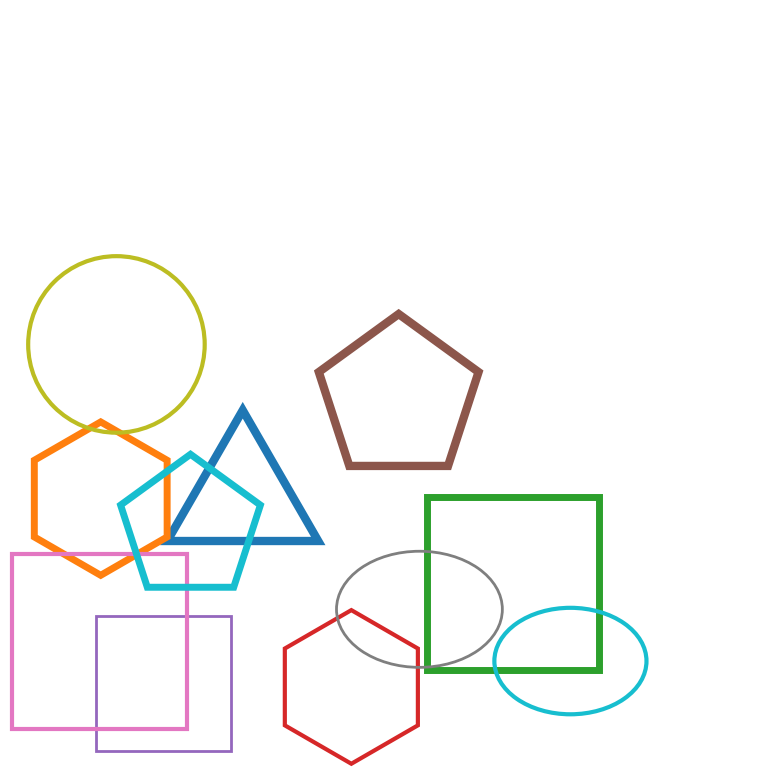[{"shape": "triangle", "thickness": 3, "radius": 0.57, "center": [0.315, 0.354]}, {"shape": "hexagon", "thickness": 2.5, "radius": 0.5, "center": [0.131, 0.352]}, {"shape": "square", "thickness": 2.5, "radius": 0.56, "center": [0.666, 0.242]}, {"shape": "hexagon", "thickness": 1.5, "radius": 0.5, "center": [0.456, 0.108]}, {"shape": "square", "thickness": 1, "radius": 0.44, "center": [0.212, 0.112]}, {"shape": "pentagon", "thickness": 3, "radius": 0.55, "center": [0.518, 0.483]}, {"shape": "square", "thickness": 1.5, "radius": 0.57, "center": [0.129, 0.166]}, {"shape": "oval", "thickness": 1, "radius": 0.54, "center": [0.545, 0.209]}, {"shape": "circle", "thickness": 1.5, "radius": 0.57, "center": [0.151, 0.553]}, {"shape": "pentagon", "thickness": 2.5, "radius": 0.48, "center": [0.247, 0.315]}, {"shape": "oval", "thickness": 1.5, "radius": 0.49, "center": [0.741, 0.141]}]